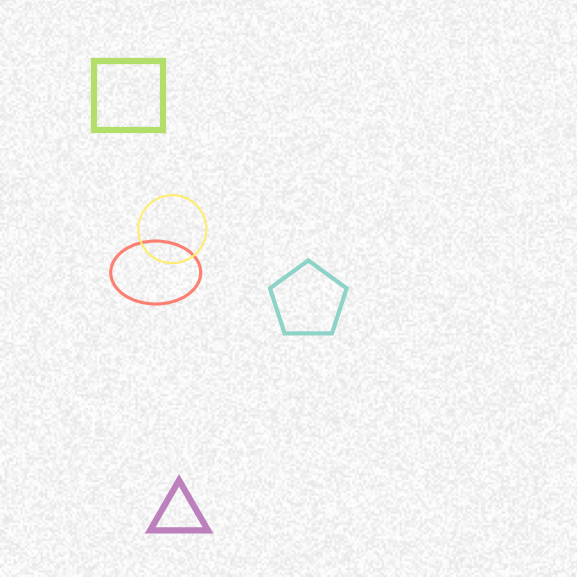[{"shape": "pentagon", "thickness": 2, "radius": 0.35, "center": [0.534, 0.478]}, {"shape": "oval", "thickness": 1.5, "radius": 0.39, "center": [0.27, 0.527]}, {"shape": "square", "thickness": 3, "radius": 0.3, "center": [0.222, 0.834]}, {"shape": "triangle", "thickness": 3, "radius": 0.29, "center": [0.31, 0.11]}, {"shape": "circle", "thickness": 1, "radius": 0.29, "center": [0.298, 0.602]}]